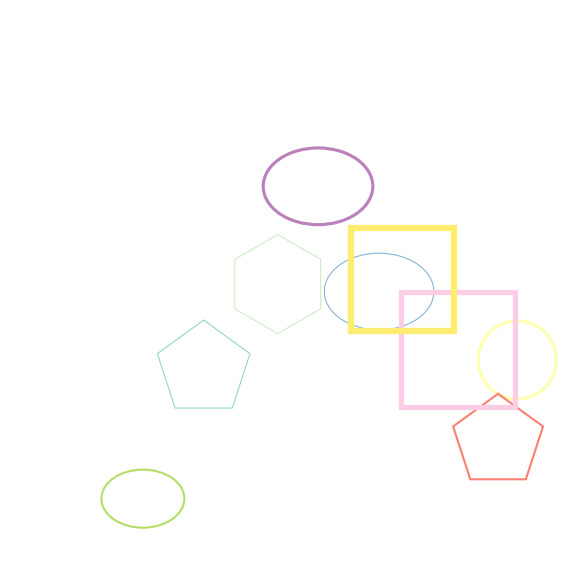[{"shape": "pentagon", "thickness": 0.5, "radius": 0.42, "center": [0.353, 0.361]}, {"shape": "circle", "thickness": 1.5, "radius": 0.34, "center": [0.896, 0.376]}, {"shape": "pentagon", "thickness": 1, "radius": 0.41, "center": [0.862, 0.235]}, {"shape": "oval", "thickness": 0.5, "radius": 0.47, "center": [0.656, 0.494]}, {"shape": "oval", "thickness": 1, "radius": 0.36, "center": [0.247, 0.136]}, {"shape": "square", "thickness": 2.5, "radius": 0.5, "center": [0.793, 0.394]}, {"shape": "oval", "thickness": 1.5, "radius": 0.47, "center": [0.551, 0.677]}, {"shape": "hexagon", "thickness": 0.5, "radius": 0.43, "center": [0.481, 0.507]}, {"shape": "square", "thickness": 3, "radius": 0.45, "center": [0.697, 0.515]}]